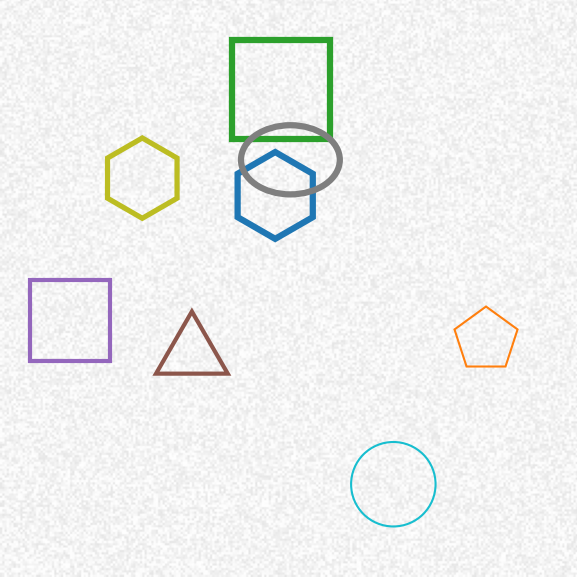[{"shape": "hexagon", "thickness": 3, "radius": 0.38, "center": [0.477, 0.661]}, {"shape": "pentagon", "thickness": 1, "radius": 0.29, "center": [0.842, 0.411]}, {"shape": "square", "thickness": 3, "radius": 0.43, "center": [0.487, 0.844]}, {"shape": "square", "thickness": 2, "radius": 0.35, "center": [0.121, 0.444]}, {"shape": "triangle", "thickness": 2, "radius": 0.36, "center": [0.332, 0.388]}, {"shape": "oval", "thickness": 3, "radius": 0.43, "center": [0.503, 0.722]}, {"shape": "hexagon", "thickness": 2.5, "radius": 0.35, "center": [0.246, 0.691]}, {"shape": "circle", "thickness": 1, "radius": 0.37, "center": [0.681, 0.161]}]